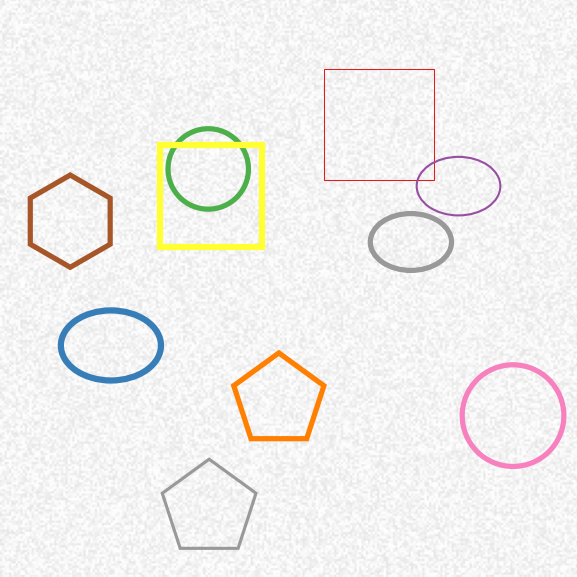[{"shape": "square", "thickness": 0.5, "radius": 0.48, "center": [0.656, 0.784]}, {"shape": "oval", "thickness": 3, "radius": 0.43, "center": [0.192, 0.401]}, {"shape": "circle", "thickness": 2.5, "radius": 0.35, "center": [0.361, 0.707]}, {"shape": "oval", "thickness": 1, "radius": 0.36, "center": [0.794, 0.677]}, {"shape": "pentagon", "thickness": 2.5, "radius": 0.41, "center": [0.483, 0.306]}, {"shape": "square", "thickness": 3, "radius": 0.44, "center": [0.365, 0.659]}, {"shape": "hexagon", "thickness": 2.5, "radius": 0.4, "center": [0.122, 0.616]}, {"shape": "circle", "thickness": 2.5, "radius": 0.44, "center": [0.888, 0.279]}, {"shape": "oval", "thickness": 2.5, "radius": 0.35, "center": [0.712, 0.58]}, {"shape": "pentagon", "thickness": 1.5, "radius": 0.43, "center": [0.362, 0.119]}]